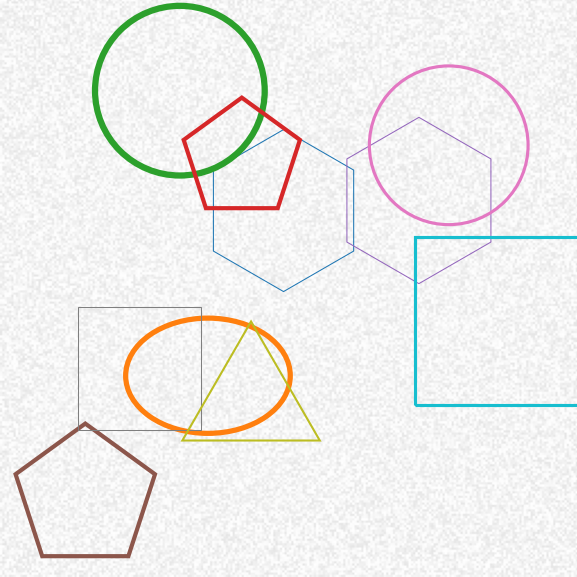[{"shape": "hexagon", "thickness": 0.5, "radius": 0.7, "center": [0.491, 0.634]}, {"shape": "oval", "thickness": 2.5, "radius": 0.71, "center": [0.36, 0.349]}, {"shape": "circle", "thickness": 3, "radius": 0.73, "center": [0.311, 0.842]}, {"shape": "pentagon", "thickness": 2, "radius": 0.53, "center": [0.419, 0.724]}, {"shape": "hexagon", "thickness": 0.5, "radius": 0.72, "center": [0.725, 0.652]}, {"shape": "pentagon", "thickness": 2, "radius": 0.63, "center": [0.148, 0.139]}, {"shape": "circle", "thickness": 1.5, "radius": 0.69, "center": [0.777, 0.748]}, {"shape": "square", "thickness": 0.5, "radius": 0.53, "center": [0.242, 0.361]}, {"shape": "triangle", "thickness": 1, "radius": 0.69, "center": [0.435, 0.305]}, {"shape": "square", "thickness": 1.5, "radius": 0.73, "center": [0.864, 0.443]}]